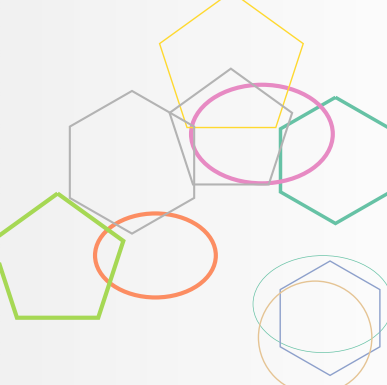[{"shape": "hexagon", "thickness": 2.5, "radius": 0.82, "center": [0.866, 0.583]}, {"shape": "oval", "thickness": 0.5, "radius": 0.9, "center": [0.833, 0.21]}, {"shape": "oval", "thickness": 3, "radius": 0.78, "center": [0.401, 0.336]}, {"shape": "hexagon", "thickness": 1, "radius": 0.74, "center": [0.852, 0.174]}, {"shape": "oval", "thickness": 3, "radius": 0.91, "center": [0.676, 0.652]}, {"shape": "pentagon", "thickness": 3, "radius": 0.89, "center": [0.149, 0.319]}, {"shape": "pentagon", "thickness": 1, "radius": 0.97, "center": [0.597, 0.826]}, {"shape": "circle", "thickness": 1, "radius": 0.73, "center": [0.813, 0.124]}, {"shape": "hexagon", "thickness": 1.5, "radius": 0.93, "center": [0.341, 0.578]}, {"shape": "pentagon", "thickness": 1.5, "radius": 0.83, "center": [0.596, 0.655]}]